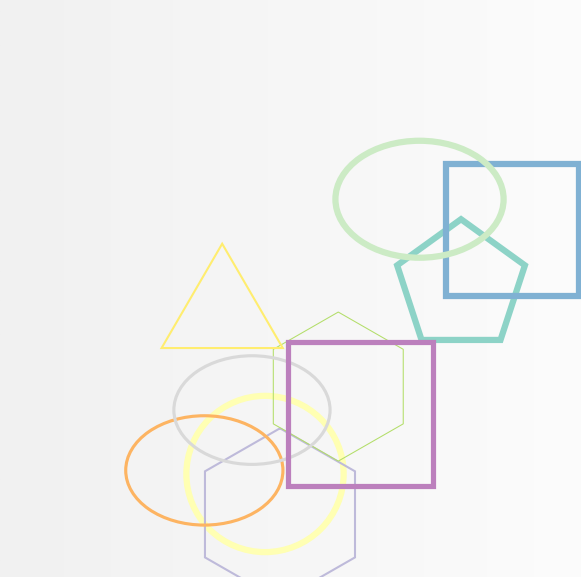[{"shape": "pentagon", "thickness": 3, "radius": 0.58, "center": [0.793, 0.504]}, {"shape": "circle", "thickness": 3, "radius": 0.68, "center": [0.456, 0.178]}, {"shape": "hexagon", "thickness": 1, "radius": 0.75, "center": [0.482, 0.108]}, {"shape": "square", "thickness": 3, "radius": 0.57, "center": [0.881, 0.601]}, {"shape": "oval", "thickness": 1.5, "radius": 0.68, "center": [0.352, 0.185]}, {"shape": "hexagon", "thickness": 0.5, "radius": 0.65, "center": [0.582, 0.33]}, {"shape": "oval", "thickness": 1.5, "radius": 0.67, "center": [0.433, 0.289]}, {"shape": "square", "thickness": 2.5, "radius": 0.62, "center": [0.621, 0.282]}, {"shape": "oval", "thickness": 3, "radius": 0.72, "center": [0.722, 0.654]}, {"shape": "triangle", "thickness": 1, "radius": 0.6, "center": [0.382, 0.457]}]